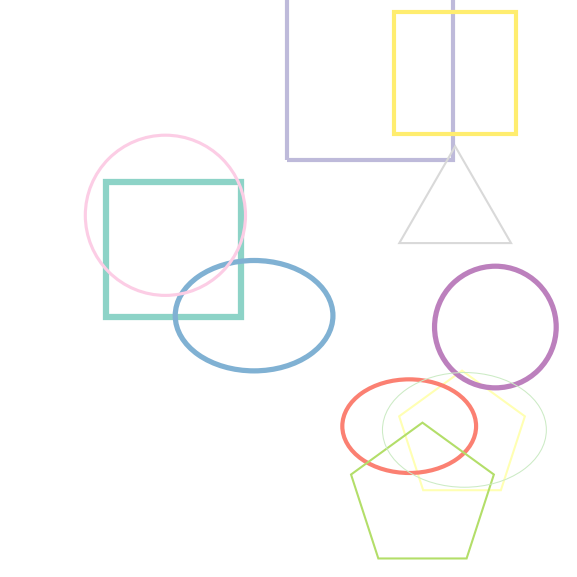[{"shape": "square", "thickness": 3, "radius": 0.59, "center": [0.3, 0.567]}, {"shape": "pentagon", "thickness": 1, "radius": 0.57, "center": [0.8, 0.243]}, {"shape": "square", "thickness": 2, "radius": 0.72, "center": [0.64, 0.866]}, {"shape": "oval", "thickness": 2, "radius": 0.58, "center": [0.709, 0.261]}, {"shape": "oval", "thickness": 2.5, "radius": 0.68, "center": [0.44, 0.452]}, {"shape": "pentagon", "thickness": 1, "radius": 0.65, "center": [0.732, 0.137]}, {"shape": "circle", "thickness": 1.5, "radius": 0.69, "center": [0.286, 0.626]}, {"shape": "triangle", "thickness": 1, "radius": 0.56, "center": [0.788, 0.634]}, {"shape": "circle", "thickness": 2.5, "radius": 0.53, "center": [0.858, 0.433]}, {"shape": "oval", "thickness": 0.5, "radius": 0.71, "center": [0.804, 0.255]}, {"shape": "square", "thickness": 2, "radius": 0.53, "center": [0.788, 0.872]}]